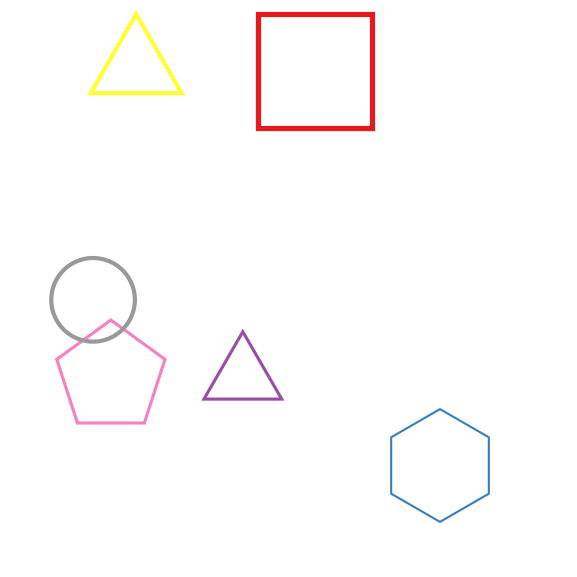[{"shape": "square", "thickness": 2.5, "radius": 0.49, "center": [0.546, 0.876]}, {"shape": "hexagon", "thickness": 1, "radius": 0.49, "center": [0.762, 0.193]}, {"shape": "triangle", "thickness": 1.5, "radius": 0.39, "center": [0.42, 0.347]}, {"shape": "triangle", "thickness": 2, "radius": 0.46, "center": [0.236, 0.883]}, {"shape": "pentagon", "thickness": 1.5, "radius": 0.49, "center": [0.192, 0.346]}, {"shape": "circle", "thickness": 2, "radius": 0.36, "center": [0.161, 0.48]}]